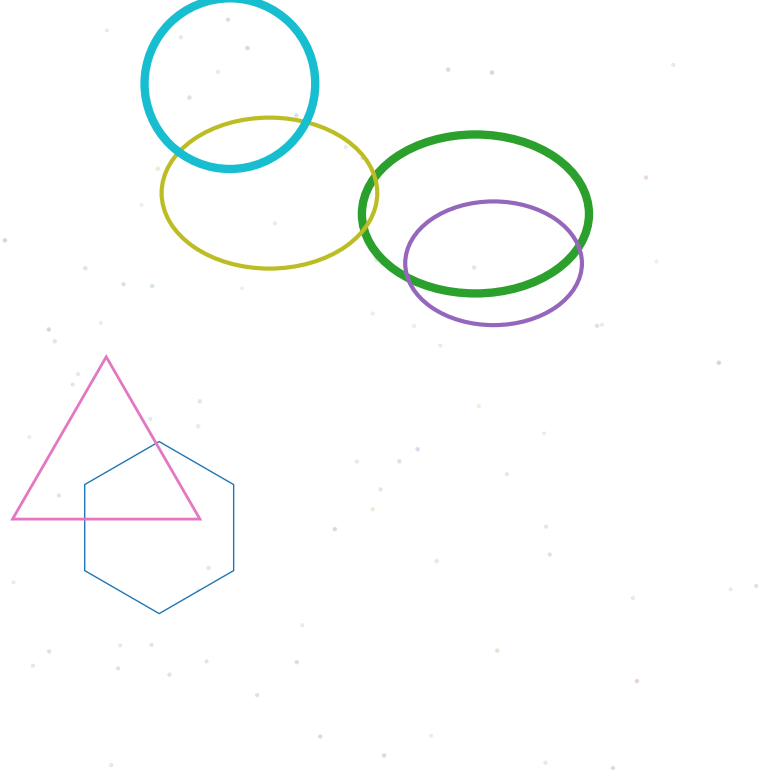[{"shape": "hexagon", "thickness": 0.5, "radius": 0.56, "center": [0.207, 0.315]}, {"shape": "oval", "thickness": 3, "radius": 0.74, "center": [0.617, 0.722]}, {"shape": "oval", "thickness": 1.5, "radius": 0.57, "center": [0.641, 0.658]}, {"shape": "triangle", "thickness": 1, "radius": 0.7, "center": [0.138, 0.396]}, {"shape": "oval", "thickness": 1.5, "radius": 0.7, "center": [0.35, 0.749]}, {"shape": "circle", "thickness": 3, "radius": 0.55, "center": [0.299, 0.891]}]